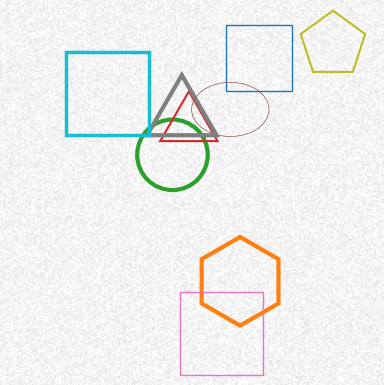[{"shape": "square", "thickness": 1, "radius": 0.43, "center": [0.672, 0.85]}, {"shape": "hexagon", "thickness": 3, "radius": 0.58, "center": [0.624, 0.269]}, {"shape": "circle", "thickness": 3, "radius": 0.46, "center": [0.448, 0.598]}, {"shape": "triangle", "thickness": 1.5, "radius": 0.43, "center": [0.491, 0.677]}, {"shape": "oval", "thickness": 0.5, "radius": 0.5, "center": [0.598, 0.716]}, {"shape": "square", "thickness": 1, "radius": 0.54, "center": [0.576, 0.133]}, {"shape": "triangle", "thickness": 3, "radius": 0.52, "center": [0.472, 0.701]}, {"shape": "pentagon", "thickness": 1.5, "radius": 0.44, "center": [0.865, 0.884]}, {"shape": "square", "thickness": 2.5, "radius": 0.54, "center": [0.28, 0.758]}]